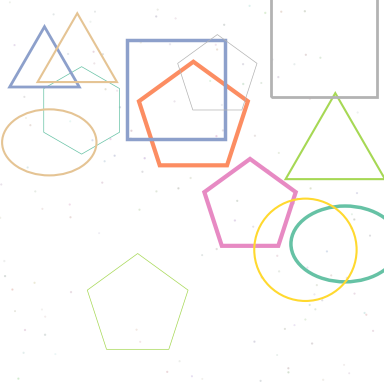[{"shape": "hexagon", "thickness": 0.5, "radius": 0.57, "center": [0.212, 0.713]}, {"shape": "oval", "thickness": 2.5, "radius": 0.7, "center": [0.896, 0.366]}, {"shape": "pentagon", "thickness": 3, "radius": 0.74, "center": [0.502, 0.691]}, {"shape": "square", "thickness": 2.5, "radius": 0.64, "center": [0.457, 0.767]}, {"shape": "triangle", "thickness": 2, "radius": 0.52, "center": [0.116, 0.826]}, {"shape": "pentagon", "thickness": 3, "radius": 0.62, "center": [0.649, 0.462]}, {"shape": "triangle", "thickness": 1.5, "radius": 0.74, "center": [0.871, 0.609]}, {"shape": "pentagon", "thickness": 0.5, "radius": 0.69, "center": [0.358, 0.204]}, {"shape": "circle", "thickness": 1.5, "radius": 0.66, "center": [0.793, 0.351]}, {"shape": "oval", "thickness": 1.5, "radius": 0.61, "center": [0.128, 0.63]}, {"shape": "triangle", "thickness": 1.5, "radius": 0.6, "center": [0.201, 0.846]}, {"shape": "pentagon", "thickness": 0.5, "radius": 0.54, "center": [0.565, 0.802]}, {"shape": "square", "thickness": 2, "radius": 0.69, "center": [0.842, 0.885]}]